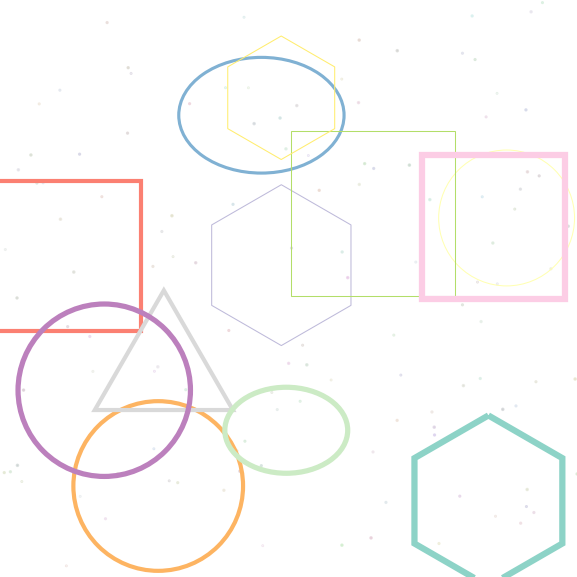[{"shape": "hexagon", "thickness": 3, "radius": 0.74, "center": [0.846, 0.132]}, {"shape": "circle", "thickness": 0.5, "radius": 0.59, "center": [0.877, 0.622]}, {"shape": "hexagon", "thickness": 0.5, "radius": 0.7, "center": [0.487, 0.54]}, {"shape": "square", "thickness": 2, "radius": 0.65, "center": [0.115, 0.556]}, {"shape": "oval", "thickness": 1.5, "radius": 0.72, "center": [0.453, 0.8]}, {"shape": "circle", "thickness": 2, "radius": 0.73, "center": [0.274, 0.158]}, {"shape": "square", "thickness": 0.5, "radius": 0.71, "center": [0.646, 0.63]}, {"shape": "square", "thickness": 3, "radius": 0.62, "center": [0.854, 0.606]}, {"shape": "triangle", "thickness": 2, "radius": 0.69, "center": [0.284, 0.358]}, {"shape": "circle", "thickness": 2.5, "radius": 0.75, "center": [0.181, 0.323]}, {"shape": "oval", "thickness": 2.5, "radius": 0.53, "center": [0.496, 0.254]}, {"shape": "hexagon", "thickness": 0.5, "radius": 0.53, "center": [0.487, 0.83]}]